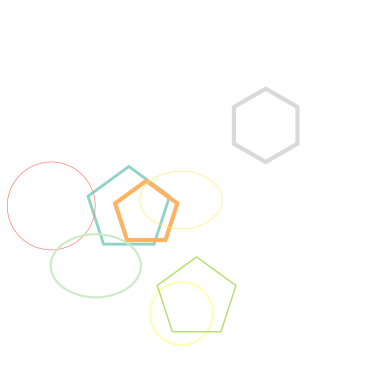[{"shape": "pentagon", "thickness": 2, "radius": 0.56, "center": [0.335, 0.456]}, {"shape": "circle", "thickness": 1.5, "radius": 0.41, "center": [0.471, 0.186]}, {"shape": "circle", "thickness": 0.5, "radius": 0.57, "center": [0.133, 0.465]}, {"shape": "pentagon", "thickness": 3, "radius": 0.42, "center": [0.38, 0.445]}, {"shape": "pentagon", "thickness": 1, "radius": 0.54, "center": [0.511, 0.225]}, {"shape": "hexagon", "thickness": 3, "radius": 0.48, "center": [0.69, 0.674]}, {"shape": "oval", "thickness": 1.5, "radius": 0.59, "center": [0.249, 0.31]}, {"shape": "oval", "thickness": 0.5, "radius": 0.53, "center": [0.47, 0.48]}]